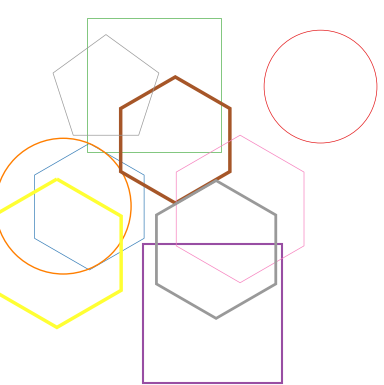[{"shape": "circle", "thickness": 0.5, "radius": 0.73, "center": [0.833, 0.775]}, {"shape": "hexagon", "thickness": 0.5, "radius": 0.82, "center": [0.232, 0.463]}, {"shape": "square", "thickness": 0.5, "radius": 0.87, "center": [0.4, 0.778]}, {"shape": "square", "thickness": 1.5, "radius": 0.9, "center": [0.551, 0.186]}, {"shape": "circle", "thickness": 1, "radius": 0.88, "center": [0.164, 0.465]}, {"shape": "hexagon", "thickness": 2.5, "radius": 0.96, "center": [0.148, 0.342]}, {"shape": "hexagon", "thickness": 2.5, "radius": 0.82, "center": [0.455, 0.636]}, {"shape": "hexagon", "thickness": 0.5, "radius": 0.96, "center": [0.624, 0.457]}, {"shape": "pentagon", "thickness": 0.5, "radius": 0.72, "center": [0.275, 0.766]}, {"shape": "hexagon", "thickness": 2, "radius": 0.89, "center": [0.561, 0.352]}]